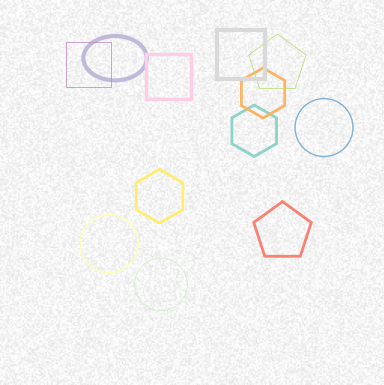[{"shape": "hexagon", "thickness": 2, "radius": 0.33, "center": [0.66, 0.66]}, {"shape": "circle", "thickness": 1, "radius": 0.38, "center": [0.284, 0.367]}, {"shape": "oval", "thickness": 3, "radius": 0.41, "center": [0.299, 0.849]}, {"shape": "pentagon", "thickness": 2, "radius": 0.39, "center": [0.734, 0.398]}, {"shape": "circle", "thickness": 1, "radius": 0.38, "center": [0.842, 0.669]}, {"shape": "hexagon", "thickness": 2, "radius": 0.33, "center": [0.683, 0.759]}, {"shape": "pentagon", "thickness": 0.5, "radius": 0.39, "center": [0.721, 0.833]}, {"shape": "square", "thickness": 2.5, "radius": 0.29, "center": [0.438, 0.801]}, {"shape": "square", "thickness": 3, "radius": 0.31, "center": [0.625, 0.858]}, {"shape": "square", "thickness": 0.5, "radius": 0.29, "center": [0.231, 0.833]}, {"shape": "circle", "thickness": 0.5, "radius": 0.34, "center": [0.418, 0.261]}, {"shape": "hexagon", "thickness": 2, "radius": 0.35, "center": [0.414, 0.49]}]